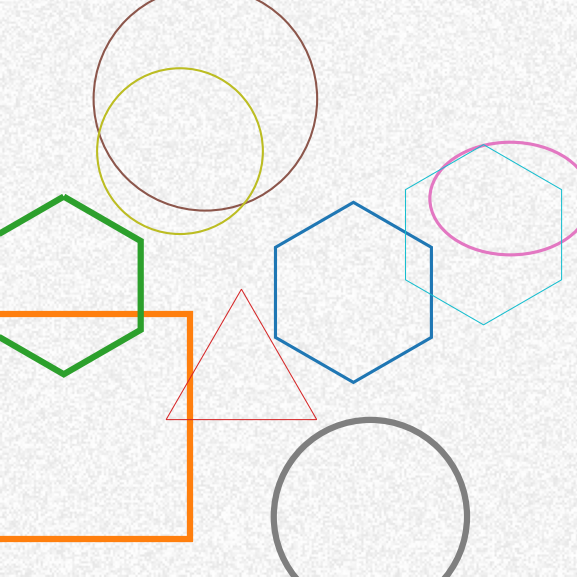[{"shape": "hexagon", "thickness": 1.5, "radius": 0.78, "center": [0.612, 0.493]}, {"shape": "square", "thickness": 3, "radius": 0.97, "center": [0.134, 0.261]}, {"shape": "hexagon", "thickness": 3, "radius": 0.77, "center": [0.11, 0.505]}, {"shape": "triangle", "thickness": 0.5, "radius": 0.75, "center": [0.418, 0.348]}, {"shape": "circle", "thickness": 1, "radius": 0.97, "center": [0.356, 0.828]}, {"shape": "oval", "thickness": 1.5, "radius": 0.7, "center": [0.884, 0.655]}, {"shape": "circle", "thickness": 3, "radius": 0.84, "center": [0.641, 0.105]}, {"shape": "circle", "thickness": 1, "radius": 0.72, "center": [0.312, 0.737]}, {"shape": "hexagon", "thickness": 0.5, "radius": 0.78, "center": [0.837, 0.593]}]